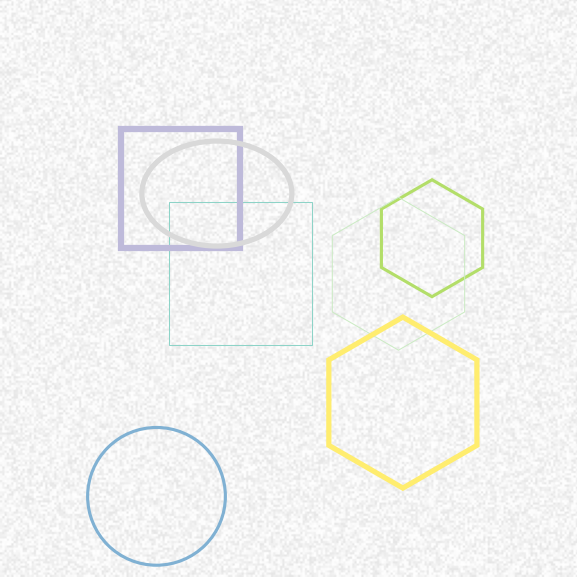[{"shape": "square", "thickness": 0.5, "radius": 0.62, "center": [0.417, 0.525]}, {"shape": "square", "thickness": 3, "radius": 0.52, "center": [0.312, 0.672]}, {"shape": "circle", "thickness": 1.5, "radius": 0.6, "center": [0.271, 0.14]}, {"shape": "hexagon", "thickness": 1.5, "radius": 0.51, "center": [0.748, 0.587]}, {"shape": "oval", "thickness": 2.5, "radius": 0.65, "center": [0.376, 0.664]}, {"shape": "hexagon", "thickness": 0.5, "radius": 0.66, "center": [0.69, 0.525]}, {"shape": "hexagon", "thickness": 2.5, "radius": 0.74, "center": [0.698, 0.302]}]